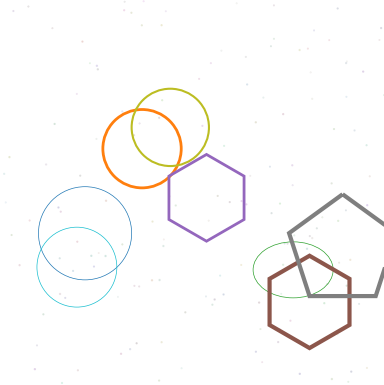[{"shape": "circle", "thickness": 0.5, "radius": 0.61, "center": [0.221, 0.394]}, {"shape": "circle", "thickness": 2, "radius": 0.51, "center": [0.369, 0.614]}, {"shape": "oval", "thickness": 0.5, "radius": 0.52, "center": [0.761, 0.299]}, {"shape": "hexagon", "thickness": 2, "radius": 0.56, "center": [0.536, 0.486]}, {"shape": "hexagon", "thickness": 3, "radius": 0.6, "center": [0.804, 0.216]}, {"shape": "pentagon", "thickness": 3, "radius": 0.73, "center": [0.89, 0.349]}, {"shape": "circle", "thickness": 1.5, "radius": 0.5, "center": [0.442, 0.669]}, {"shape": "circle", "thickness": 0.5, "radius": 0.52, "center": [0.2, 0.306]}]